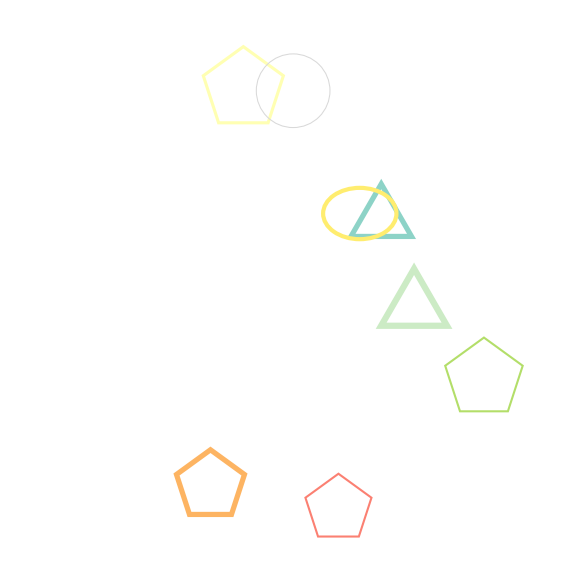[{"shape": "triangle", "thickness": 2.5, "radius": 0.3, "center": [0.66, 0.62]}, {"shape": "pentagon", "thickness": 1.5, "radius": 0.36, "center": [0.421, 0.845]}, {"shape": "pentagon", "thickness": 1, "radius": 0.3, "center": [0.586, 0.119]}, {"shape": "pentagon", "thickness": 2.5, "radius": 0.31, "center": [0.364, 0.158]}, {"shape": "pentagon", "thickness": 1, "radius": 0.35, "center": [0.838, 0.344]}, {"shape": "circle", "thickness": 0.5, "radius": 0.32, "center": [0.508, 0.842]}, {"shape": "triangle", "thickness": 3, "radius": 0.33, "center": [0.717, 0.468]}, {"shape": "oval", "thickness": 2, "radius": 0.32, "center": [0.623, 0.629]}]